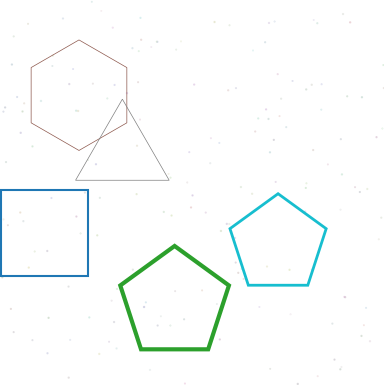[{"shape": "square", "thickness": 1.5, "radius": 0.56, "center": [0.116, 0.396]}, {"shape": "pentagon", "thickness": 3, "radius": 0.74, "center": [0.454, 0.213]}, {"shape": "hexagon", "thickness": 0.5, "radius": 0.72, "center": [0.205, 0.753]}, {"shape": "triangle", "thickness": 0.5, "radius": 0.7, "center": [0.318, 0.602]}, {"shape": "pentagon", "thickness": 2, "radius": 0.66, "center": [0.722, 0.365]}]